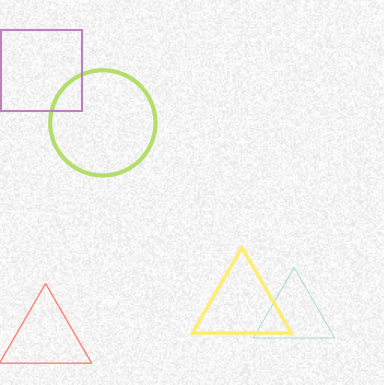[{"shape": "triangle", "thickness": 0.5, "radius": 0.61, "center": [0.764, 0.183]}, {"shape": "triangle", "thickness": 1, "radius": 0.69, "center": [0.118, 0.126]}, {"shape": "circle", "thickness": 3, "radius": 0.68, "center": [0.267, 0.681]}, {"shape": "square", "thickness": 1.5, "radius": 0.52, "center": [0.107, 0.817]}, {"shape": "triangle", "thickness": 2.5, "radius": 0.74, "center": [0.628, 0.209]}]